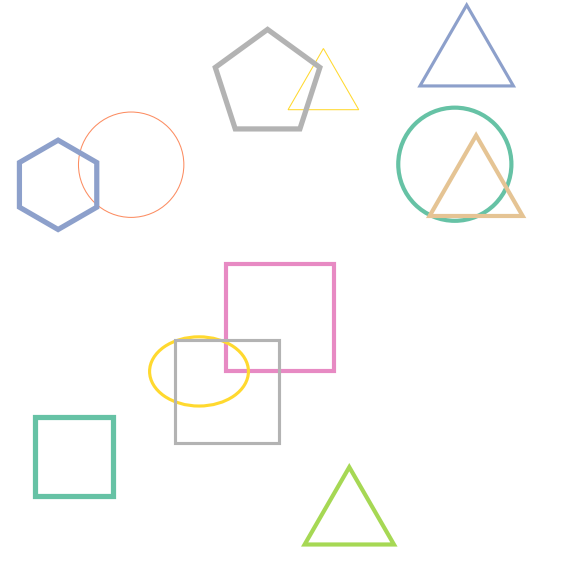[{"shape": "circle", "thickness": 2, "radius": 0.49, "center": [0.788, 0.715]}, {"shape": "square", "thickness": 2.5, "radius": 0.34, "center": [0.128, 0.208]}, {"shape": "circle", "thickness": 0.5, "radius": 0.46, "center": [0.227, 0.714]}, {"shape": "triangle", "thickness": 1.5, "radius": 0.47, "center": [0.808, 0.897]}, {"shape": "hexagon", "thickness": 2.5, "radius": 0.39, "center": [0.101, 0.679]}, {"shape": "square", "thickness": 2, "radius": 0.46, "center": [0.485, 0.45]}, {"shape": "triangle", "thickness": 2, "radius": 0.45, "center": [0.605, 0.101]}, {"shape": "oval", "thickness": 1.5, "radius": 0.43, "center": [0.345, 0.356]}, {"shape": "triangle", "thickness": 0.5, "radius": 0.35, "center": [0.56, 0.845]}, {"shape": "triangle", "thickness": 2, "radius": 0.47, "center": [0.824, 0.672]}, {"shape": "pentagon", "thickness": 2.5, "radius": 0.48, "center": [0.463, 0.853]}, {"shape": "square", "thickness": 1.5, "radius": 0.45, "center": [0.393, 0.321]}]